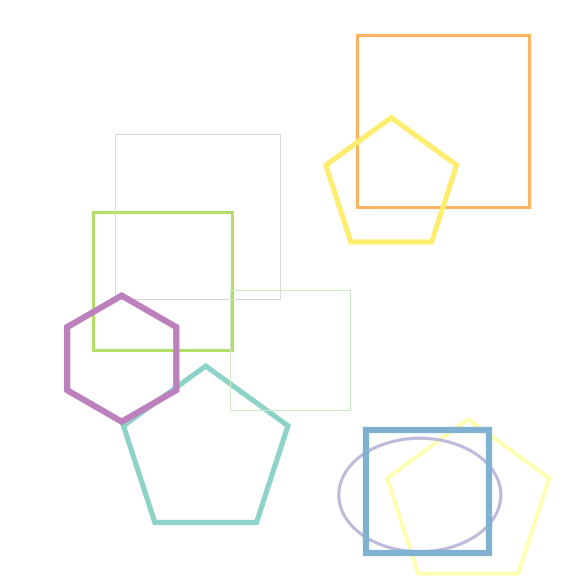[{"shape": "pentagon", "thickness": 2.5, "radius": 0.75, "center": [0.356, 0.216]}, {"shape": "pentagon", "thickness": 2, "radius": 0.74, "center": [0.811, 0.125]}, {"shape": "oval", "thickness": 1.5, "radius": 0.7, "center": [0.727, 0.142]}, {"shape": "square", "thickness": 3, "radius": 0.54, "center": [0.74, 0.148]}, {"shape": "square", "thickness": 1.5, "radius": 0.75, "center": [0.767, 0.79]}, {"shape": "square", "thickness": 1.5, "radius": 0.6, "center": [0.281, 0.512]}, {"shape": "square", "thickness": 0.5, "radius": 0.71, "center": [0.343, 0.624]}, {"shape": "hexagon", "thickness": 3, "radius": 0.55, "center": [0.211, 0.378]}, {"shape": "square", "thickness": 0.5, "radius": 0.52, "center": [0.502, 0.393]}, {"shape": "pentagon", "thickness": 2.5, "radius": 0.6, "center": [0.677, 0.676]}]